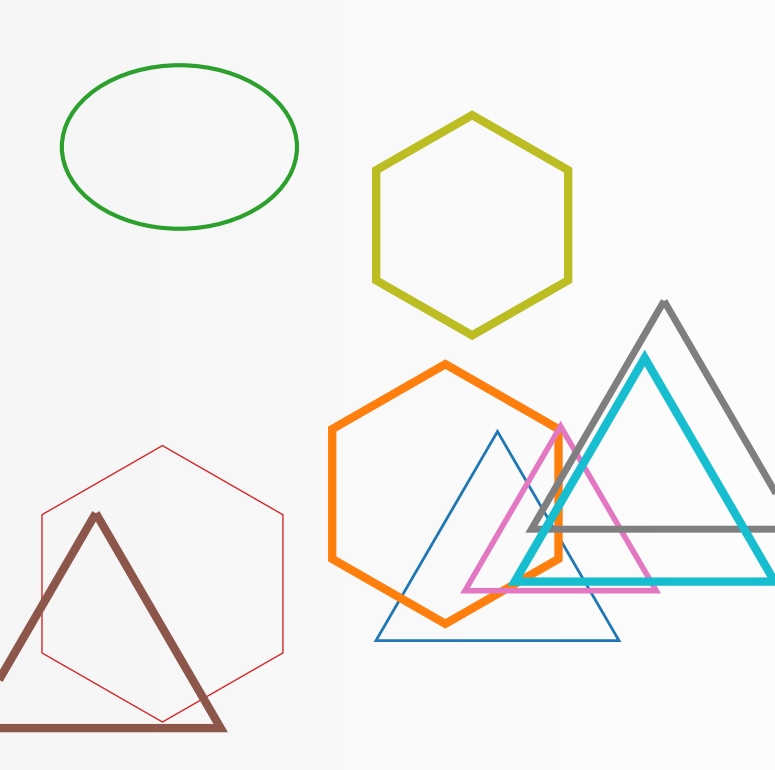[{"shape": "triangle", "thickness": 1, "radius": 0.91, "center": [0.642, 0.259]}, {"shape": "hexagon", "thickness": 3, "radius": 0.84, "center": [0.575, 0.358]}, {"shape": "oval", "thickness": 1.5, "radius": 0.76, "center": [0.232, 0.809]}, {"shape": "hexagon", "thickness": 0.5, "radius": 0.9, "center": [0.21, 0.242]}, {"shape": "triangle", "thickness": 3, "radius": 0.93, "center": [0.124, 0.147]}, {"shape": "triangle", "thickness": 2, "radius": 0.71, "center": [0.723, 0.304]}, {"shape": "triangle", "thickness": 2.5, "radius": 0.99, "center": [0.857, 0.412]}, {"shape": "hexagon", "thickness": 3, "radius": 0.72, "center": [0.609, 0.707]}, {"shape": "triangle", "thickness": 3, "radius": 0.97, "center": [0.832, 0.341]}]